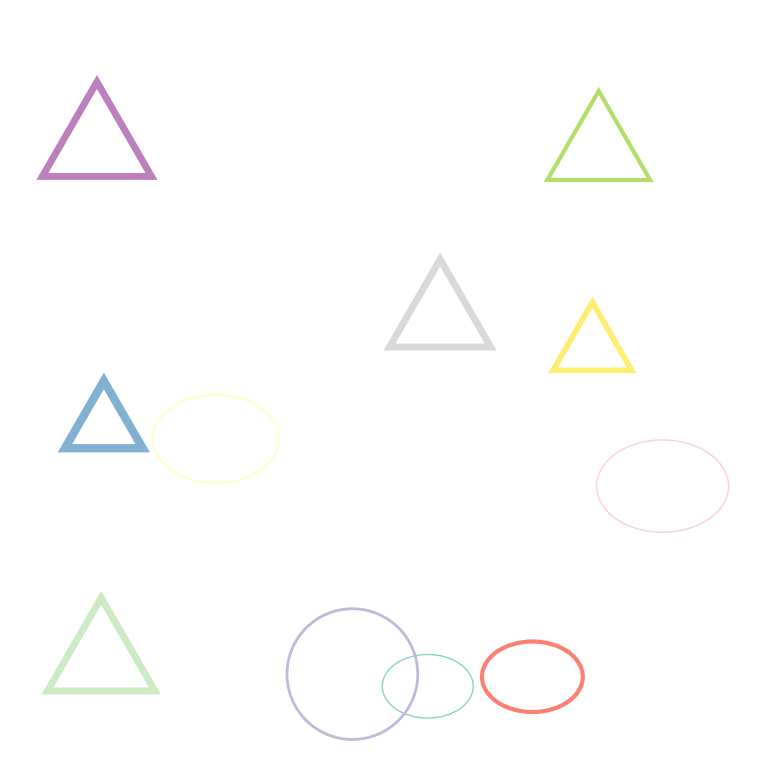[{"shape": "oval", "thickness": 0.5, "radius": 0.29, "center": [0.556, 0.109]}, {"shape": "oval", "thickness": 0.5, "radius": 0.41, "center": [0.28, 0.43]}, {"shape": "circle", "thickness": 1, "radius": 0.42, "center": [0.458, 0.125]}, {"shape": "oval", "thickness": 1.5, "radius": 0.33, "center": [0.691, 0.121]}, {"shape": "triangle", "thickness": 3, "radius": 0.29, "center": [0.135, 0.447]}, {"shape": "triangle", "thickness": 1.5, "radius": 0.39, "center": [0.778, 0.805]}, {"shape": "oval", "thickness": 0.5, "radius": 0.43, "center": [0.861, 0.369]}, {"shape": "triangle", "thickness": 2.5, "radius": 0.38, "center": [0.572, 0.587]}, {"shape": "triangle", "thickness": 2.5, "radius": 0.41, "center": [0.126, 0.812]}, {"shape": "triangle", "thickness": 2.5, "radius": 0.4, "center": [0.131, 0.143]}, {"shape": "triangle", "thickness": 2, "radius": 0.29, "center": [0.769, 0.549]}]